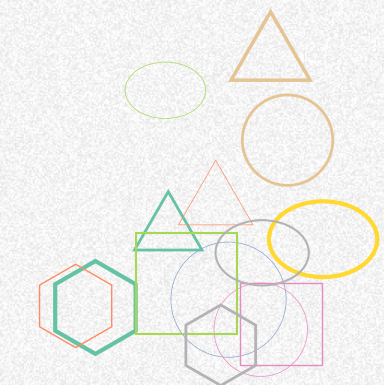[{"shape": "hexagon", "thickness": 3, "radius": 0.6, "center": [0.248, 0.201]}, {"shape": "triangle", "thickness": 2, "radius": 0.51, "center": [0.437, 0.401]}, {"shape": "triangle", "thickness": 0.5, "radius": 0.56, "center": [0.56, 0.472]}, {"shape": "hexagon", "thickness": 1, "radius": 0.54, "center": [0.196, 0.205]}, {"shape": "circle", "thickness": 0.5, "radius": 0.75, "center": [0.594, 0.222]}, {"shape": "circle", "thickness": 0.5, "radius": 0.61, "center": [0.677, 0.144]}, {"shape": "square", "thickness": 1, "radius": 0.54, "center": [0.73, 0.158]}, {"shape": "oval", "thickness": 0.5, "radius": 0.52, "center": [0.429, 0.765]}, {"shape": "square", "thickness": 1.5, "radius": 0.65, "center": [0.484, 0.264]}, {"shape": "oval", "thickness": 3, "radius": 0.7, "center": [0.839, 0.379]}, {"shape": "triangle", "thickness": 2.5, "radius": 0.59, "center": [0.703, 0.851]}, {"shape": "circle", "thickness": 2, "radius": 0.59, "center": [0.747, 0.636]}, {"shape": "hexagon", "thickness": 2, "radius": 0.52, "center": [0.573, 0.103]}, {"shape": "oval", "thickness": 1.5, "radius": 0.61, "center": [0.681, 0.343]}]